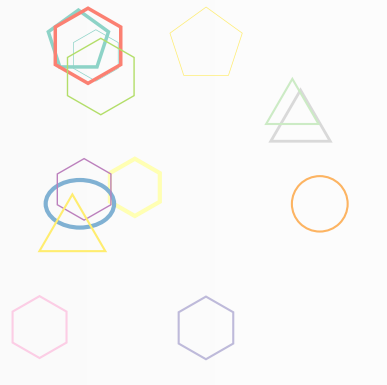[{"shape": "hexagon", "thickness": 0.5, "radius": 0.33, "center": [0.247, 0.856]}, {"shape": "pentagon", "thickness": 2.5, "radius": 0.41, "center": [0.202, 0.892]}, {"shape": "hexagon", "thickness": 3, "radius": 0.37, "center": [0.348, 0.513]}, {"shape": "hexagon", "thickness": 1.5, "radius": 0.41, "center": [0.532, 0.148]}, {"shape": "hexagon", "thickness": 2.5, "radius": 0.49, "center": [0.227, 0.881]}, {"shape": "oval", "thickness": 3, "radius": 0.44, "center": [0.206, 0.471]}, {"shape": "circle", "thickness": 1.5, "radius": 0.36, "center": [0.825, 0.471]}, {"shape": "hexagon", "thickness": 1, "radius": 0.5, "center": [0.26, 0.801]}, {"shape": "hexagon", "thickness": 1.5, "radius": 0.4, "center": [0.102, 0.15]}, {"shape": "triangle", "thickness": 2, "radius": 0.44, "center": [0.776, 0.677]}, {"shape": "hexagon", "thickness": 1, "radius": 0.4, "center": [0.217, 0.508]}, {"shape": "triangle", "thickness": 1.5, "radius": 0.39, "center": [0.754, 0.717]}, {"shape": "pentagon", "thickness": 0.5, "radius": 0.49, "center": [0.532, 0.884]}, {"shape": "triangle", "thickness": 1.5, "radius": 0.49, "center": [0.187, 0.397]}]